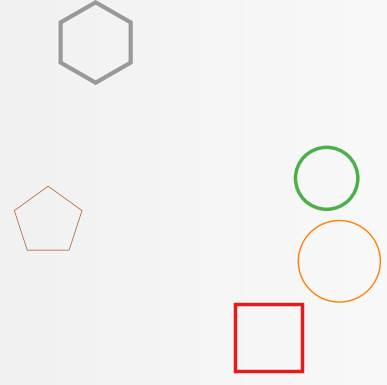[{"shape": "square", "thickness": 2.5, "radius": 0.43, "center": [0.692, 0.123]}, {"shape": "circle", "thickness": 2.5, "radius": 0.4, "center": [0.843, 0.537]}, {"shape": "circle", "thickness": 1, "radius": 0.53, "center": [0.876, 0.321]}, {"shape": "pentagon", "thickness": 0.5, "radius": 0.46, "center": [0.124, 0.425]}, {"shape": "hexagon", "thickness": 3, "radius": 0.52, "center": [0.247, 0.89]}]